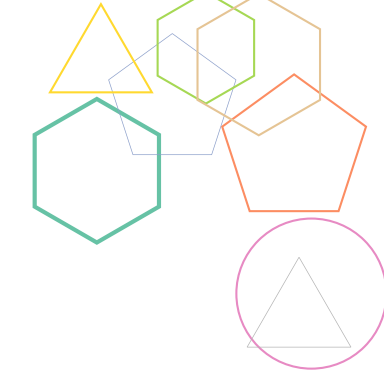[{"shape": "hexagon", "thickness": 3, "radius": 0.93, "center": [0.252, 0.556]}, {"shape": "pentagon", "thickness": 1.5, "radius": 0.98, "center": [0.764, 0.61]}, {"shape": "pentagon", "thickness": 0.5, "radius": 0.87, "center": [0.448, 0.739]}, {"shape": "circle", "thickness": 1.5, "radius": 0.97, "center": [0.809, 0.237]}, {"shape": "hexagon", "thickness": 1.5, "radius": 0.72, "center": [0.535, 0.876]}, {"shape": "triangle", "thickness": 1.5, "radius": 0.76, "center": [0.262, 0.837]}, {"shape": "hexagon", "thickness": 1.5, "radius": 0.92, "center": [0.672, 0.832]}, {"shape": "triangle", "thickness": 0.5, "radius": 0.78, "center": [0.777, 0.176]}]